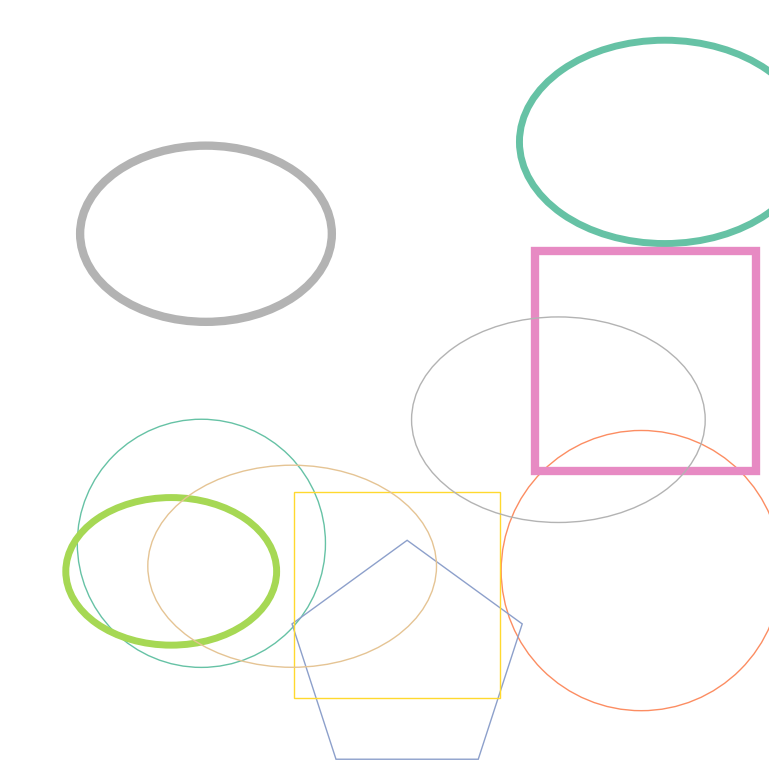[{"shape": "oval", "thickness": 2.5, "radius": 0.94, "center": [0.863, 0.816]}, {"shape": "circle", "thickness": 0.5, "radius": 0.81, "center": [0.262, 0.294]}, {"shape": "circle", "thickness": 0.5, "radius": 0.91, "center": [0.833, 0.259]}, {"shape": "pentagon", "thickness": 0.5, "radius": 0.79, "center": [0.529, 0.141]}, {"shape": "square", "thickness": 3, "radius": 0.72, "center": [0.838, 0.531]}, {"shape": "oval", "thickness": 2.5, "radius": 0.68, "center": [0.222, 0.258]}, {"shape": "square", "thickness": 0.5, "radius": 0.67, "center": [0.516, 0.227]}, {"shape": "oval", "thickness": 0.5, "radius": 0.94, "center": [0.379, 0.265]}, {"shape": "oval", "thickness": 3, "radius": 0.82, "center": [0.268, 0.696]}, {"shape": "oval", "thickness": 0.5, "radius": 0.95, "center": [0.725, 0.455]}]